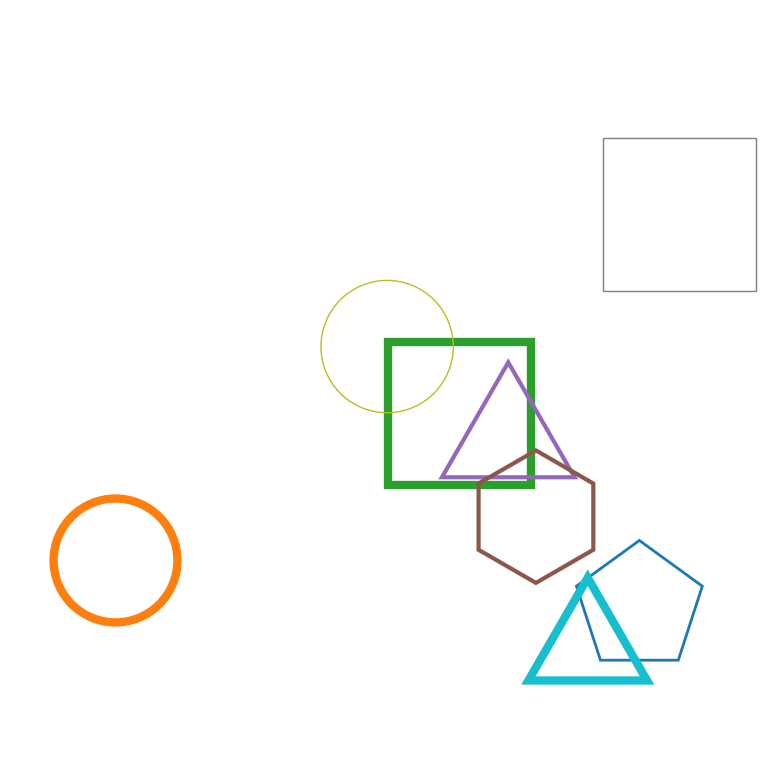[{"shape": "pentagon", "thickness": 1, "radius": 0.43, "center": [0.83, 0.212]}, {"shape": "circle", "thickness": 3, "radius": 0.4, "center": [0.15, 0.272]}, {"shape": "square", "thickness": 3, "radius": 0.46, "center": [0.597, 0.463]}, {"shape": "triangle", "thickness": 1.5, "radius": 0.5, "center": [0.66, 0.43]}, {"shape": "hexagon", "thickness": 1.5, "radius": 0.43, "center": [0.696, 0.329]}, {"shape": "square", "thickness": 0.5, "radius": 0.5, "center": [0.882, 0.722]}, {"shape": "circle", "thickness": 0.5, "radius": 0.43, "center": [0.503, 0.55]}, {"shape": "triangle", "thickness": 3, "radius": 0.44, "center": [0.763, 0.161]}]